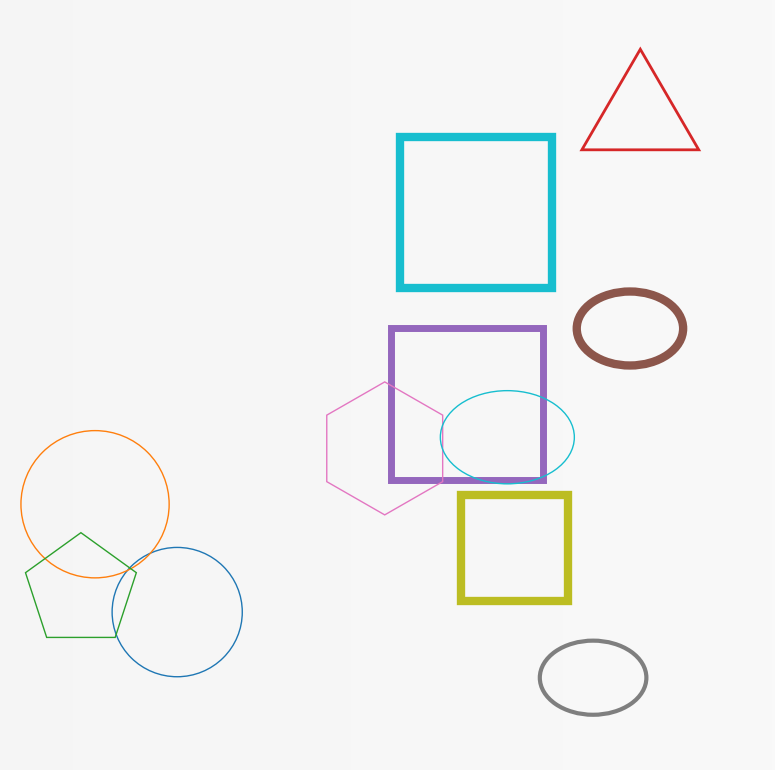[{"shape": "circle", "thickness": 0.5, "radius": 0.42, "center": [0.229, 0.205]}, {"shape": "circle", "thickness": 0.5, "radius": 0.48, "center": [0.123, 0.345]}, {"shape": "pentagon", "thickness": 0.5, "radius": 0.38, "center": [0.104, 0.233]}, {"shape": "triangle", "thickness": 1, "radius": 0.44, "center": [0.826, 0.849]}, {"shape": "square", "thickness": 2.5, "radius": 0.49, "center": [0.603, 0.475]}, {"shape": "oval", "thickness": 3, "radius": 0.34, "center": [0.813, 0.573]}, {"shape": "hexagon", "thickness": 0.5, "radius": 0.43, "center": [0.496, 0.418]}, {"shape": "oval", "thickness": 1.5, "radius": 0.34, "center": [0.765, 0.12]}, {"shape": "square", "thickness": 3, "radius": 0.34, "center": [0.664, 0.288]}, {"shape": "square", "thickness": 3, "radius": 0.49, "center": [0.614, 0.724]}, {"shape": "oval", "thickness": 0.5, "radius": 0.43, "center": [0.655, 0.432]}]